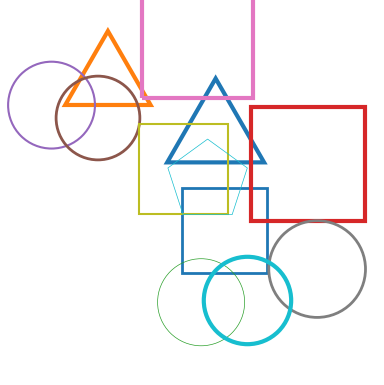[{"shape": "triangle", "thickness": 3, "radius": 0.73, "center": [0.56, 0.651]}, {"shape": "square", "thickness": 2, "radius": 0.55, "center": [0.583, 0.4]}, {"shape": "triangle", "thickness": 3, "radius": 0.64, "center": [0.28, 0.791]}, {"shape": "circle", "thickness": 0.5, "radius": 0.57, "center": [0.522, 0.215]}, {"shape": "square", "thickness": 3, "radius": 0.74, "center": [0.8, 0.574]}, {"shape": "circle", "thickness": 1.5, "radius": 0.56, "center": [0.134, 0.727]}, {"shape": "circle", "thickness": 2, "radius": 0.54, "center": [0.254, 0.693]}, {"shape": "square", "thickness": 3, "radius": 0.72, "center": [0.513, 0.891]}, {"shape": "circle", "thickness": 2, "radius": 0.63, "center": [0.824, 0.301]}, {"shape": "square", "thickness": 1.5, "radius": 0.58, "center": [0.476, 0.56]}, {"shape": "pentagon", "thickness": 0.5, "radius": 0.54, "center": [0.539, 0.53]}, {"shape": "circle", "thickness": 3, "radius": 0.57, "center": [0.643, 0.22]}]